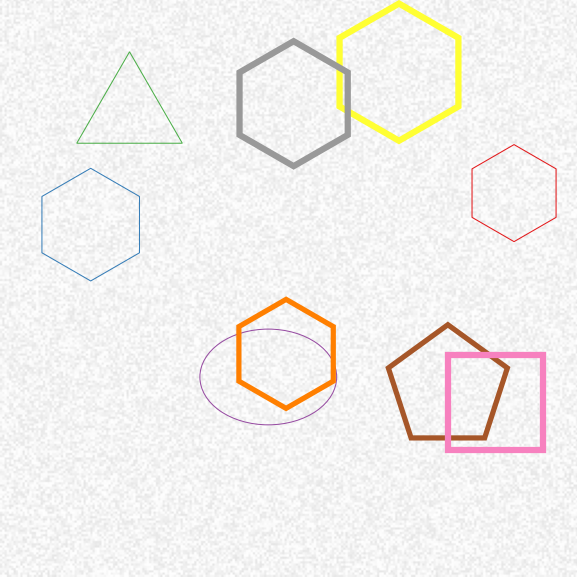[{"shape": "hexagon", "thickness": 0.5, "radius": 0.42, "center": [0.89, 0.665]}, {"shape": "hexagon", "thickness": 0.5, "radius": 0.49, "center": [0.157, 0.61]}, {"shape": "triangle", "thickness": 0.5, "radius": 0.53, "center": [0.224, 0.804]}, {"shape": "oval", "thickness": 0.5, "radius": 0.59, "center": [0.465, 0.346]}, {"shape": "hexagon", "thickness": 2.5, "radius": 0.47, "center": [0.495, 0.386]}, {"shape": "hexagon", "thickness": 3, "radius": 0.59, "center": [0.691, 0.874]}, {"shape": "pentagon", "thickness": 2.5, "radius": 0.54, "center": [0.776, 0.328]}, {"shape": "square", "thickness": 3, "radius": 0.41, "center": [0.858, 0.302]}, {"shape": "hexagon", "thickness": 3, "radius": 0.54, "center": [0.508, 0.82]}]